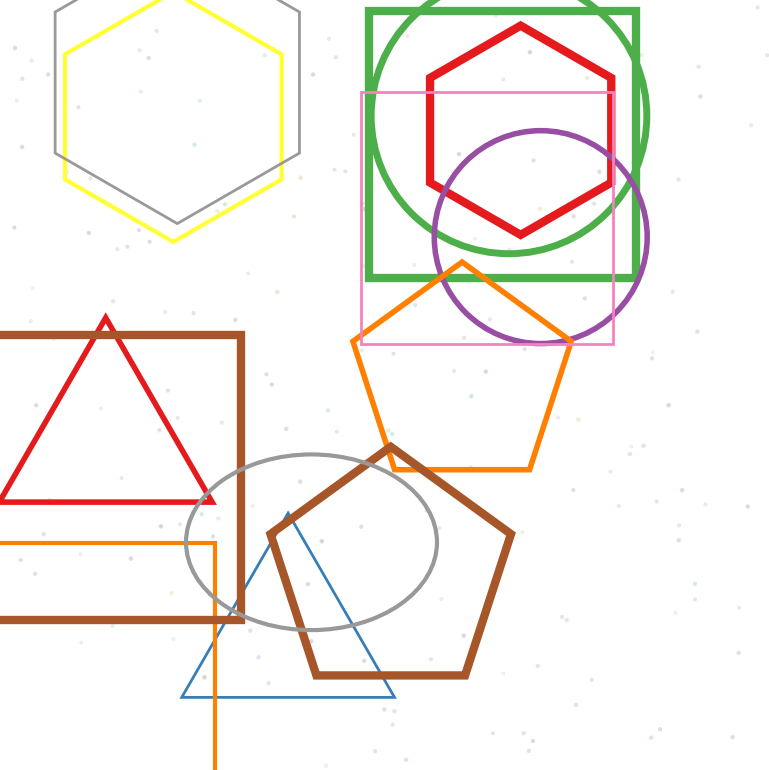[{"shape": "triangle", "thickness": 2, "radius": 0.8, "center": [0.137, 0.428]}, {"shape": "hexagon", "thickness": 3, "radius": 0.68, "center": [0.676, 0.831]}, {"shape": "triangle", "thickness": 1, "radius": 0.8, "center": [0.374, 0.174]}, {"shape": "square", "thickness": 3, "radius": 0.87, "center": [0.652, 0.812]}, {"shape": "circle", "thickness": 2.5, "radius": 0.9, "center": [0.661, 0.85]}, {"shape": "circle", "thickness": 2, "radius": 0.69, "center": [0.702, 0.692]}, {"shape": "pentagon", "thickness": 2, "radius": 0.75, "center": [0.6, 0.511]}, {"shape": "square", "thickness": 1.5, "radius": 0.82, "center": [0.115, 0.131]}, {"shape": "hexagon", "thickness": 1.5, "radius": 0.81, "center": [0.225, 0.848]}, {"shape": "pentagon", "thickness": 3, "radius": 0.82, "center": [0.507, 0.256]}, {"shape": "square", "thickness": 3, "radius": 0.93, "center": [0.128, 0.38]}, {"shape": "square", "thickness": 1, "radius": 0.82, "center": [0.632, 0.717]}, {"shape": "hexagon", "thickness": 1, "radius": 0.92, "center": [0.23, 0.893]}, {"shape": "oval", "thickness": 1.5, "radius": 0.81, "center": [0.405, 0.296]}]